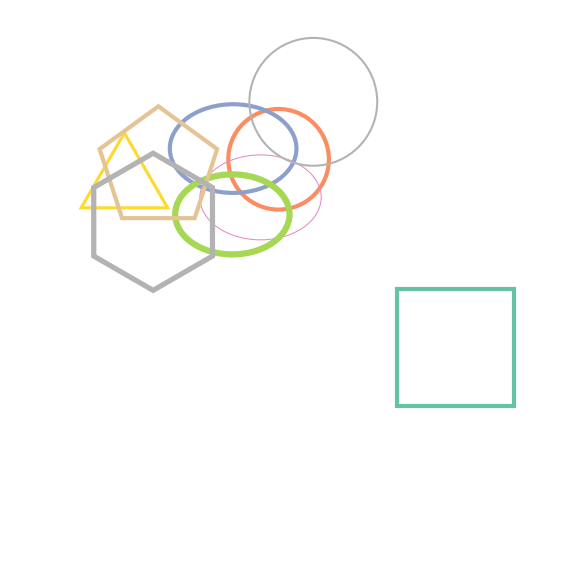[{"shape": "square", "thickness": 2, "radius": 0.51, "center": [0.788, 0.397]}, {"shape": "circle", "thickness": 2, "radius": 0.44, "center": [0.482, 0.723]}, {"shape": "oval", "thickness": 2, "radius": 0.55, "center": [0.404, 0.742]}, {"shape": "oval", "thickness": 0.5, "radius": 0.53, "center": [0.451, 0.657]}, {"shape": "oval", "thickness": 3, "radius": 0.49, "center": [0.402, 0.628]}, {"shape": "triangle", "thickness": 1.5, "radius": 0.43, "center": [0.215, 0.682]}, {"shape": "pentagon", "thickness": 2, "radius": 0.53, "center": [0.274, 0.708]}, {"shape": "hexagon", "thickness": 2.5, "radius": 0.59, "center": [0.265, 0.615]}, {"shape": "circle", "thickness": 1, "radius": 0.55, "center": [0.543, 0.823]}]